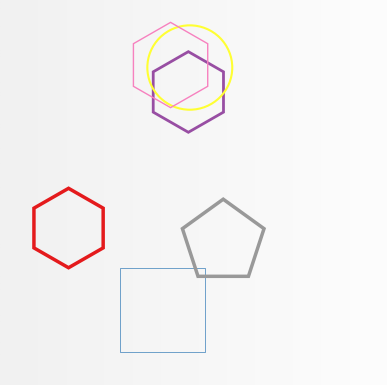[{"shape": "hexagon", "thickness": 2.5, "radius": 0.52, "center": [0.177, 0.408]}, {"shape": "square", "thickness": 0.5, "radius": 0.55, "center": [0.42, 0.196]}, {"shape": "hexagon", "thickness": 2, "radius": 0.52, "center": [0.486, 0.761]}, {"shape": "circle", "thickness": 1.5, "radius": 0.55, "center": [0.49, 0.825]}, {"shape": "hexagon", "thickness": 1, "radius": 0.55, "center": [0.44, 0.831]}, {"shape": "pentagon", "thickness": 2.5, "radius": 0.55, "center": [0.576, 0.372]}]